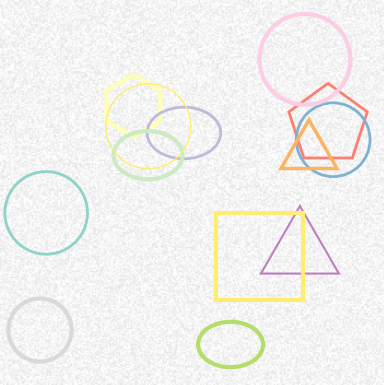[{"shape": "circle", "thickness": 2, "radius": 0.54, "center": [0.12, 0.447]}, {"shape": "hexagon", "thickness": 3, "radius": 0.4, "center": [0.347, 0.725]}, {"shape": "oval", "thickness": 2, "radius": 0.48, "center": [0.478, 0.655]}, {"shape": "pentagon", "thickness": 2, "radius": 0.54, "center": [0.852, 0.676]}, {"shape": "circle", "thickness": 2, "radius": 0.48, "center": [0.865, 0.637]}, {"shape": "triangle", "thickness": 2.5, "radius": 0.42, "center": [0.803, 0.604]}, {"shape": "oval", "thickness": 3, "radius": 0.42, "center": [0.599, 0.105]}, {"shape": "circle", "thickness": 3, "radius": 0.59, "center": [0.792, 0.846]}, {"shape": "circle", "thickness": 3, "radius": 0.41, "center": [0.104, 0.143]}, {"shape": "triangle", "thickness": 1.5, "radius": 0.58, "center": [0.779, 0.348]}, {"shape": "oval", "thickness": 3, "radius": 0.45, "center": [0.385, 0.597]}, {"shape": "circle", "thickness": 1, "radius": 0.55, "center": [0.385, 0.672]}, {"shape": "square", "thickness": 3, "radius": 0.57, "center": [0.674, 0.333]}]